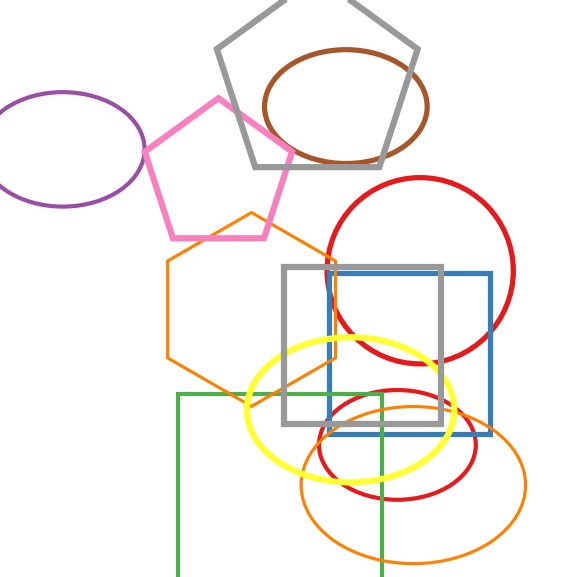[{"shape": "circle", "thickness": 2.5, "radius": 0.81, "center": [0.728, 0.53]}, {"shape": "oval", "thickness": 2, "radius": 0.68, "center": [0.688, 0.229]}, {"shape": "square", "thickness": 2.5, "radius": 0.7, "center": [0.709, 0.388]}, {"shape": "square", "thickness": 2, "radius": 0.88, "center": [0.485, 0.141]}, {"shape": "oval", "thickness": 2, "radius": 0.71, "center": [0.109, 0.74]}, {"shape": "hexagon", "thickness": 1.5, "radius": 0.84, "center": [0.436, 0.463]}, {"shape": "oval", "thickness": 1.5, "radius": 0.97, "center": [0.716, 0.159]}, {"shape": "oval", "thickness": 3, "radius": 0.9, "center": [0.607, 0.29]}, {"shape": "oval", "thickness": 2.5, "radius": 0.7, "center": [0.599, 0.815]}, {"shape": "pentagon", "thickness": 3, "radius": 0.67, "center": [0.378, 0.695]}, {"shape": "pentagon", "thickness": 3, "radius": 0.91, "center": [0.549, 0.858]}, {"shape": "square", "thickness": 3, "radius": 0.68, "center": [0.627, 0.4]}]